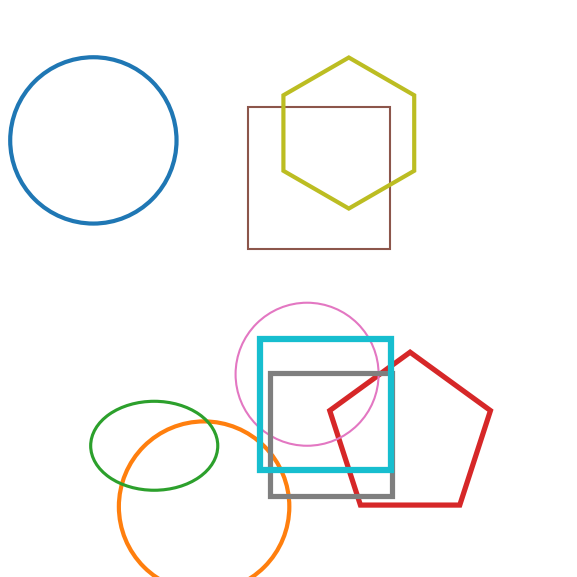[{"shape": "circle", "thickness": 2, "radius": 0.72, "center": [0.162, 0.756]}, {"shape": "circle", "thickness": 2, "radius": 0.74, "center": [0.353, 0.122]}, {"shape": "oval", "thickness": 1.5, "radius": 0.55, "center": [0.267, 0.227]}, {"shape": "pentagon", "thickness": 2.5, "radius": 0.73, "center": [0.71, 0.243]}, {"shape": "square", "thickness": 1, "radius": 0.62, "center": [0.553, 0.691]}, {"shape": "circle", "thickness": 1, "radius": 0.62, "center": [0.532, 0.351]}, {"shape": "square", "thickness": 2.5, "radius": 0.53, "center": [0.573, 0.247]}, {"shape": "hexagon", "thickness": 2, "radius": 0.65, "center": [0.604, 0.769]}, {"shape": "square", "thickness": 3, "radius": 0.57, "center": [0.564, 0.299]}]